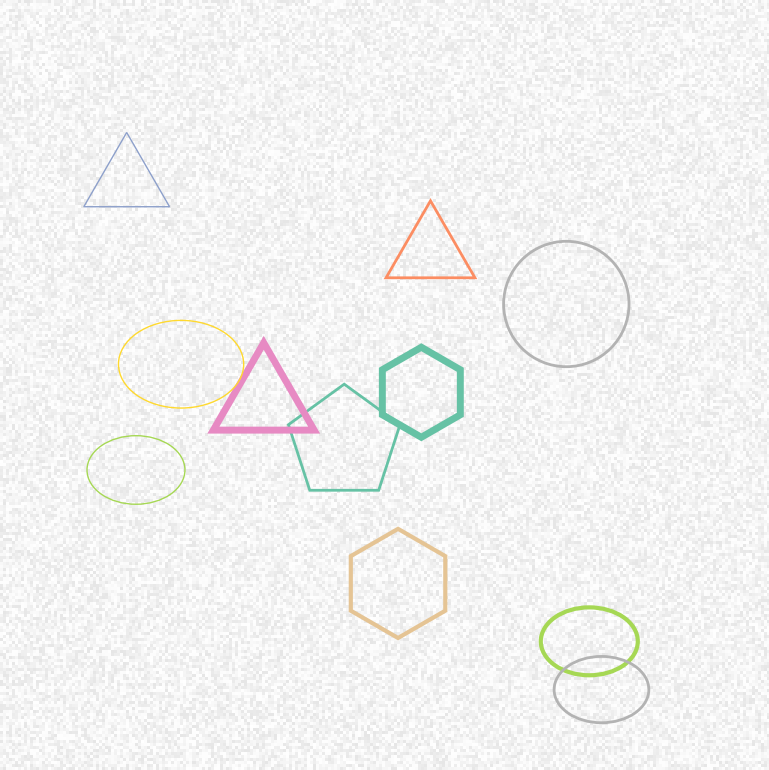[{"shape": "pentagon", "thickness": 1, "radius": 0.38, "center": [0.447, 0.425]}, {"shape": "hexagon", "thickness": 2.5, "radius": 0.29, "center": [0.547, 0.491]}, {"shape": "triangle", "thickness": 1, "radius": 0.33, "center": [0.559, 0.673]}, {"shape": "triangle", "thickness": 0.5, "radius": 0.32, "center": [0.165, 0.764]}, {"shape": "triangle", "thickness": 2.5, "radius": 0.38, "center": [0.343, 0.479]}, {"shape": "oval", "thickness": 1.5, "radius": 0.31, "center": [0.765, 0.167]}, {"shape": "oval", "thickness": 0.5, "radius": 0.32, "center": [0.177, 0.39]}, {"shape": "oval", "thickness": 0.5, "radius": 0.41, "center": [0.235, 0.527]}, {"shape": "hexagon", "thickness": 1.5, "radius": 0.35, "center": [0.517, 0.242]}, {"shape": "oval", "thickness": 1, "radius": 0.31, "center": [0.781, 0.104]}, {"shape": "circle", "thickness": 1, "radius": 0.41, "center": [0.735, 0.605]}]